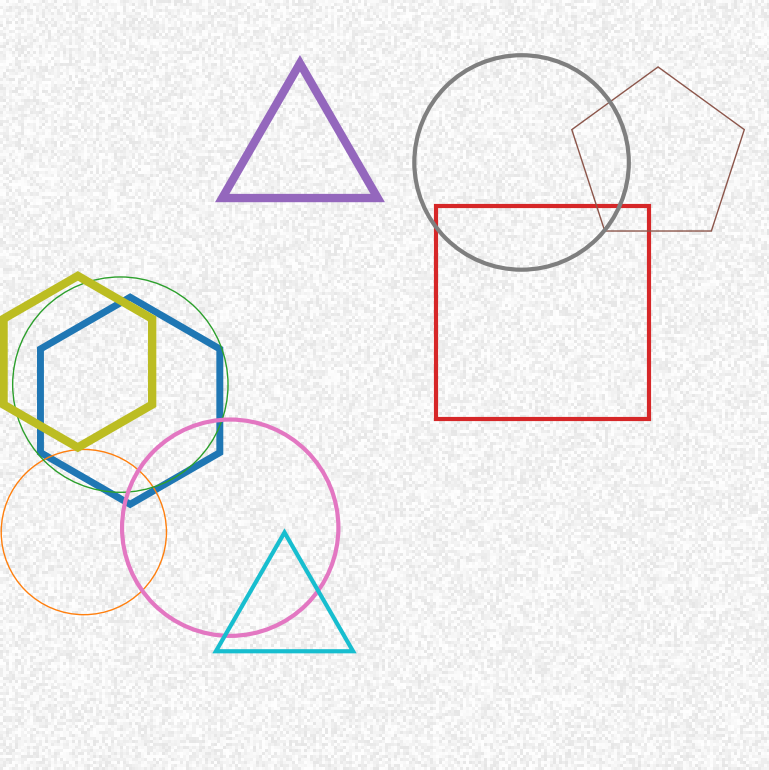[{"shape": "hexagon", "thickness": 2.5, "radius": 0.67, "center": [0.169, 0.48]}, {"shape": "circle", "thickness": 0.5, "radius": 0.54, "center": [0.109, 0.309]}, {"shape": "circle", "thickness": 0.5, "radius": 0.7, "center": [0.156, 0.5]}, {"shape": "square", "thickness": 1.5, "radius": 0.69, "center": [0.705, 0.594]}, {"shape": "triangle", "thickness": 3, "radius": 0.58, "center": [0.39, 0.801]}, {"shape": "pentagon", "thickness": 0.5, "radius": 0.59, "center": [0.855, 0.795]}, {"shape": "circle", "thickness": 1.5, "radius": 0.7, "center": [0.299, 0.315]}, {"shape": "circle", "thickness": 1.5, "radius": 0.7, "center": [0.677, 0.789]}, {"shape": "hexagon", "thickness": 3, "radius": 0.56, "center": [0.101, 0.53]}, {"shape": "triangle", "thickness": 1.5, "radius": 0.51, "center": [0.369, 0.206]}]